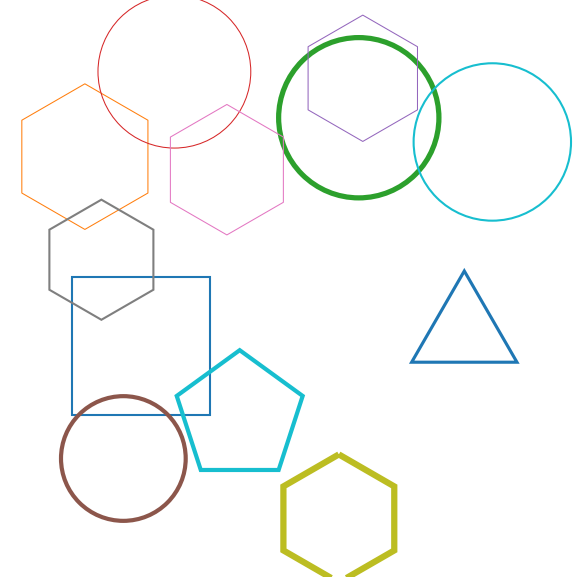[{"shape": "square", "thickness": 1, "radius": 0.6, "center": [0.244, 0.4]}, {"shape": "triangle", "thickness": 1.5, "radius": 0.53, "center": [0.804, 0.425]}, {"shape": "hexagon", "thickness": 0.5, "radius": 0.63, "center": [0.147, 0.728]}, {"shape": "circle", "thickness": 2.5, "radius": 0.69, "center": [0.621, 0.795]}, {"shape": "circle", "thickness": 0.5, "radius": 0.66, "center": [0.302, 0.875]}, {"shape": "hexagon", "thickness": 0.5, "radius": 0.55, "center": [0.628, 0.864]}, {"shape": "circle", "thickness": 2, "radius": 0.54, "center": [0.214, 0.205]}, {"shape": "hexagon", "thickness": 0.5, "radius": 0.56, "center": [0.393, 0.705]}, {"shape": "hexagon", "thickness": 1, "radius": 0.52, "center": [0.176, 0.549]}, {"shape": "hexagon", "thickness": 3, "radius": 0.55, "center": [0.587, 0.101]}, {"shape": "pentagon", "thickness": 2, "radius": 0.57, "center": [0.415, 0.278]}, {"shape": "circle", "thickness": 1, "radius": 0.68, "center": [0.853, 0.753]}]